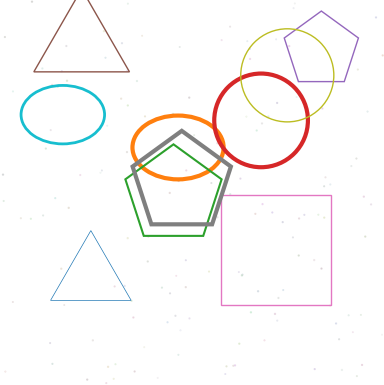[{"shape": "triangle", "thickness": 0.5, "radius": 0.6, "center": [0.236, 0.28]}, {"shape": "oval", "thickness": 3, "radius": 0.59, "center": [0.462, 0.617]}, {"shape": "pentagon", "thickness": 1.5, "radius": 0.66, "center": [0.451, 0.494]}, {"shape": "circle", "thickness": 3, "radius": 0.61, "center": [0.678, 0.687]}, {"shape": "pentagon", "thickness": 1, "radius": 0.51, "center": [0.835, 0.87]}, {"shape": "triangle", "thickness": 1, "radius": 0.72, "center": [0.212, 0.885]}, {"shape": "square", "thickness": 1, "radius": 0.72, "center": [0.716, 0.35]}, {"shape": "pentagon", "thickness": 3, "radius": 0.67, "center": [0.472, 0.526]}, {"shape": "circle", "thickness": 1, "radius": 0.6, "center": [0.746, 0.804]}, {"shape": "oval", "thickness": 2, "radius": 0.54, "center": [0.163, 0.702]}]